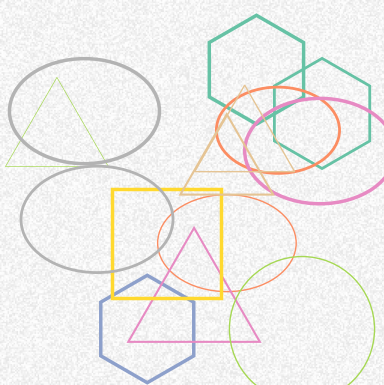[{"shape": "hexagon", "thickness": 2.5, "radius": 0.71, "center": [0.666, 0.819]}, {"shape": "hexagon", "thickness": 2, "radius": 0.72, "center": [0.837, 0.705]}, {"shape": "oval", "thickness": 2, "radius": 0.8, "center": [0.722, 0.662]}, {"shape": "oval", "thickness": 1, "radius": 0.9, "center": [0.589, 0.369]}, {"shape": "hexagon", "thickness": 2.5, "radius": 0.7, "center": [0.382, 0.145]}, {"shape": "triangle", "thickness": 1.5, "radius": 0.99, "center": [0.504, 0.211]}, {"shape": "oval", "thickness": 2.5, "radius": 0.98, "center": [0.831, 0.608]}, {"shape": "circle", "thickness": 1, "radius": 0.94, "center": [0.784, 0.145]}, {"shape": "triangle", "thickness": 0.5, "radius": 0.77, "center": [0.148, 0.645]}, {"shape": "square", "thickness": 2.5, "radius": 0.71, "center": [0.433, 0.367]}, {"shape": "triangle", "thickness": 1.5, "radius": 0.7, "center": [0.589, 0.564]}, {"shape": "triangle", "thickness": 1, "radius": 0.75, "center": [0.636, 0.629]}, {"shape": "oval", "thickness": 2, "radius": 0.99, "center": [0.252, 0.43]}, {"shape": "oval", "thickness": 2.5, "radius": 0.97, "center": [0.219, 0.711]}]